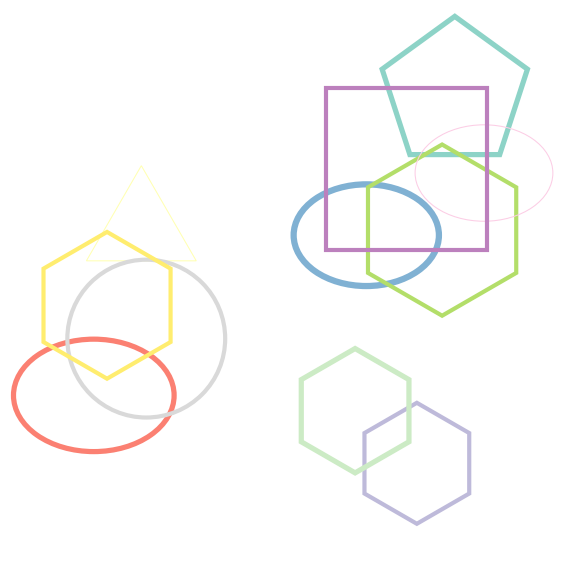[{"shape": "pentagon", "thickness": 2.5, "radius": 0.66, "center": [0.788, 0.838]}, {"shape": "triangle", "thickness": 0.5, "radius": 0.55, "center": [0.245, 0.602]}, {"shape": "hexagon", "thickness": 2, "radius": 0.52, "center": [0.722, 0.197]}, {"shape": "oval", "thickness": 2.5, "radius": 0.7, "center": [0.162, 0.314]}, {"shape": "oval", "thickness": 3, "radius": 0.63, "center": [0.634, 0.592]}, {"shape": "hexagon", "thickness": 2, "radius": 0.74, "center": [0.766, 0.601]}, {"shape": "oval", "thickness": 0.5, "radius": 0.6, "center": [0.838, 0.7]}, {"shape": "circle", "thickness": 2, "radius": 0.68, "center": [0.253, 0.413]}, {"shape": "square", "thickness": 2, "radius": 0.7, "center": [0.704, 0.706]}, {"shape": "hexagon", "thickness": 2.5, "radius": 0.54, "center": [0.615, 0.288]}, {"shape": "hexagon", "thickness": 2, "radius": 0.64, "center": [0.185, 0.47]}]